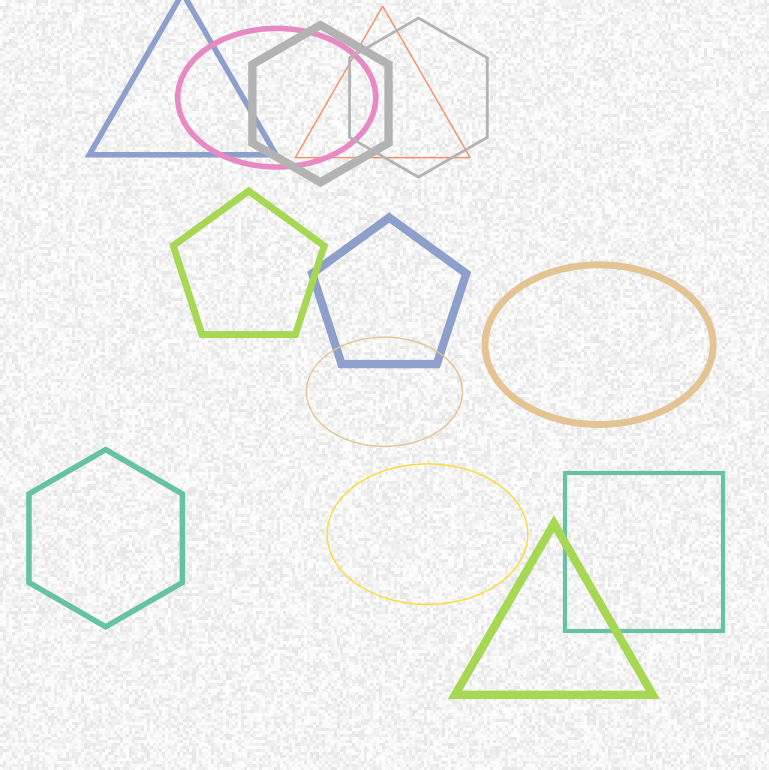[{"shape": "hexagon", "thickness": 2, "radius": 0.58, "center": [0.137, 0.301]}, {"shape": "square", "thickness": 1.5, "radius": 0.51, "center": [0.836, 0.283]}, {"shape": "triangle", "thickness": 0.5, "radius": 0.66, "center": [0.497, 0.861]}, {"shape": "pentagon", "thickness": 3, "radius": 0.53, "center": [0.505, 0.612]}, {"shape": "triangle", "thickness": 2, "radius": 0.7, "center": [0.237, 0.869]}, {"shape": "oval", "thickness": 2, "radius": 0.64, "center": [0.359, 0.873]}, {"shape": "pentagon", "thickness": 2.5, "radius": 0.52, "center": [0.323, 0.649]}, {"shape": "triangle", "thickness": 3, "radius": 0.74, "center": [0.719, 0.172]}, {"shape": "oval", "thickness": 0.5, "radius": 0.65, "center": [0.555, 0.306]}, {"shape": "oval", "thickness": 0.5, "radius": 0.51, "center": [0.499, 0.491]}, {"shape": "oval", "thickness": 2.5, "radius": 0.74, "center": [0.778, 0.552]}, {"shape": "hexagon", "thickness": 3, "radius": 0.51, "center": [0.416, 0.865]}, {"shape": "hexagon", "thickness": 1, "radius": 0.52, "center": [0.543, 0.873]}]